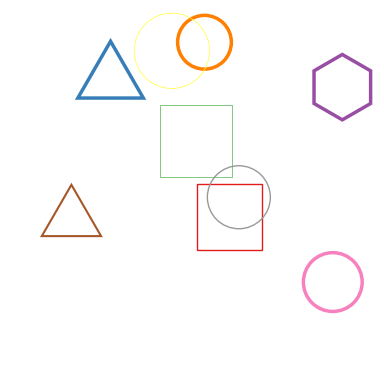[{"shape": "square", "thickness": 1, "radius": 0.42, "center": [0.596, 0.437]}, {"shape": "triangle", "thickness": 2.5, "radius": 0.49, "center": [0.287, 0.794]}, {"shape": "square", "thickness": 0.5, "radius": 0.47, "center": [0.509, 0.633]}, {"shape": "hexagon", "thickness": 2.5, "radius": 0.42, "center": [0.889, 0.774]}, {"shape": "circle", "thickness": 2.5, "radius": 0.35, "center": [0.531, 0.89]}, {"shape": "circle", "thickness": 0.5, "radius": 0.49, "center": [0.446, 0.868]}, {"shape": "triangle", "thickness": 1.5, "radius": 0.44, "center": [0.186, 0.431]}, {"shape": "circle", "thickness": 2.5, "radius": 0.38, "center": [0.864, 0.267]}, {"shape": "circle", "thickness": 1, "radius": 0.41, "center": [0.62, 0.488]}]